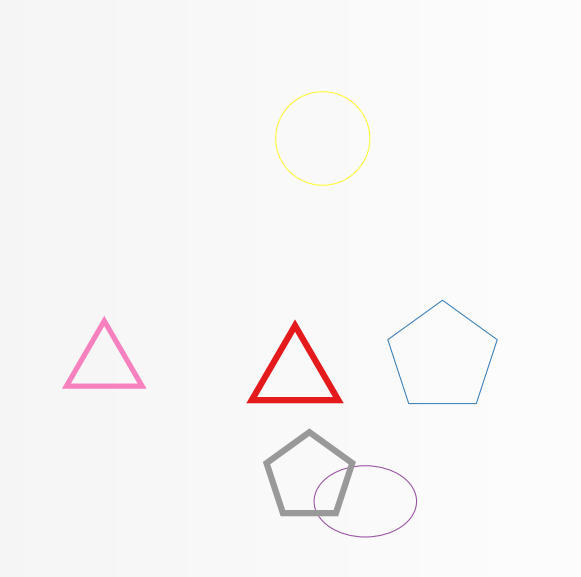[{"shape": "triangle", "thickness": 3, "radius": 0.43, "center": [0.508, 0.349]}, {"shape": "pentagon", "thickness": 0.5, "radius": 0.49, "center": [0.761, 0.38]}, {"shape": "oval", "thickness": 0.5, "radius": 0.44, "center": [0.629, 0.131]}, {"shape": "circle", "thickness": 0.5, "radius": 0.4, "center": [0.555, 0.759]}, {"shape": "triangle", "thickness": 2.5, "radius": 0.38, "center": [0.179, 0.368]}, {"shape": "pentagon", "thickness": 3, "radius": 0.39, "center": [0.532, 0.173]}]